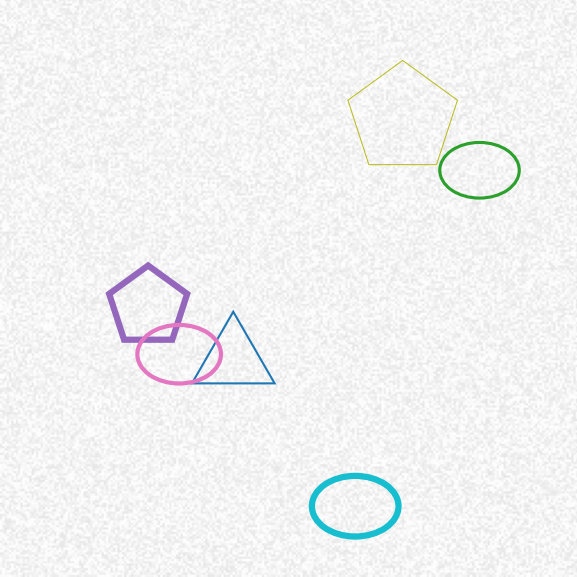[{"shape": "triangle", "thickness": 1, "radius": 0.41, "center": [0.404, 0.377]}, {"shape": "oval", "thickness": 1.5, "radius": 0.34, "center": [0.83, 0.704]}, {"shape": "pentagon", "thickness": 3, "radius": 0.35, "center": [0.257, 0.468]}, {"shape": "oval", "thickness": 2, "radius": 0.36, "center": [0.31, 0.386]}, {"shape": "pentagon", "thickness": 0.5, "radius": 0.5, "center": [0.697, 0.795]}, {"shape": "oval", "thickness": 3, "radius": 0.37, "center": [0.615, 0.123]}]